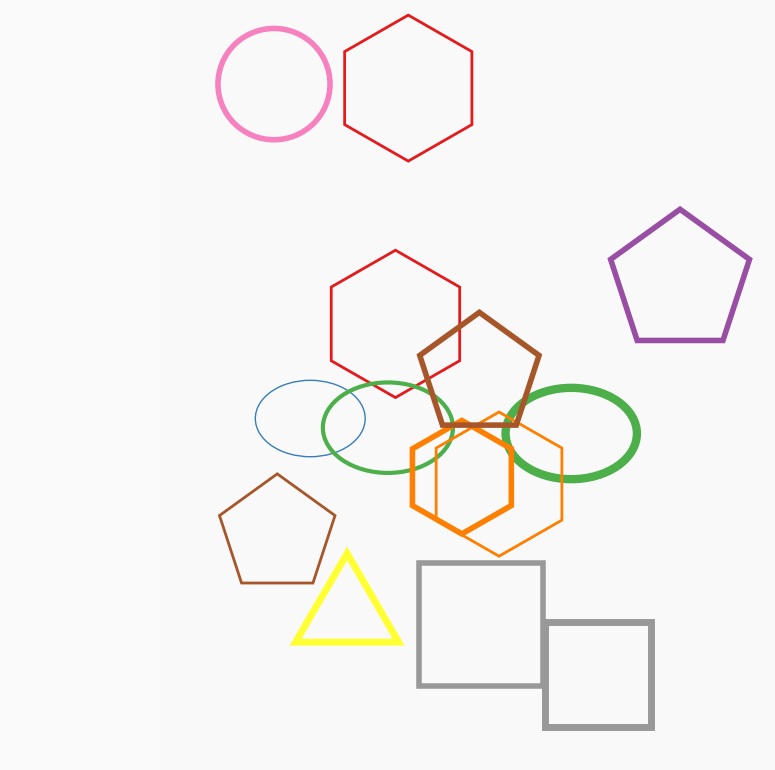[{"shape": "hexagon", "thickness": 1, "radius": 0.48, "center": [0.51, 0.579]}, {"shape": "hexagon", "thickness": 1, "radius": 0.47, "center": [0.527, 0.886]}, {"shape": "oval", "thickness": 0.5, "radius": 0.35, "center": [0.4, 0.456]}, {"shape": "oval", "thickness": 3, "radius": 0.42, "center": [0.737, 0.437]}, {"shape": "oval", "thickness": 1.5, "radius": 0.42, "center": [0.501, 0.445]}, {"shape": "pentagon", "thickness": 2, "radius": 0.47, "center": [0.878, 0.634]}, {"shape": "hexagon", "thickness": 1, "radius": 0.47, "center": [0.644, 0.371]}, {"shape": "hexagon", "thickness": 2, "radius": 0.37, "center": [0.596, 0.38]}, {"shape": "triangle", "thickness": 2.5, "radius": 0.38, "center": [0.448, 0.204]}, {"shape": "pentagon", "thickness": 2, "radius": 0.4, "center": [0.619, 0.513]}, {"shape": "pentagon", "thickness": 1, "radius": 0.39, "center": [0.358, 0.306]}, {"shape": "circle", "thickness": 2, "radius": 0.36, "center": [0.354, 0.891]}, {"shape": "square", "thickness": 2, "radius": 0.4, "center": [0.621, 0.189]}, {"shape": "square", "thickness": 2.5, "radius": 0.34, "center": [0.771, 0.124]}]